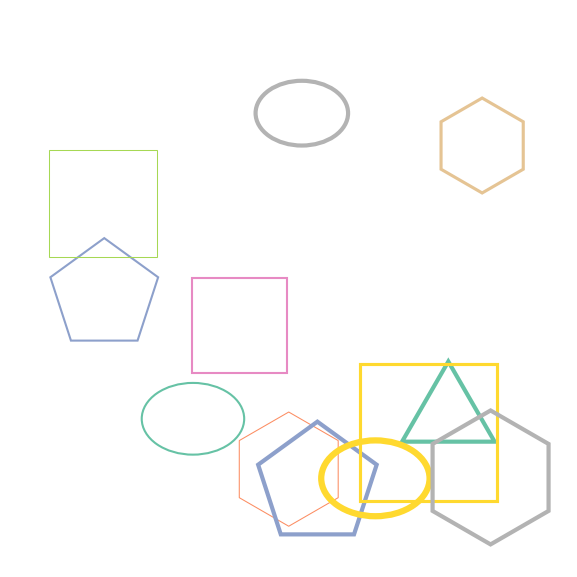[{"shape": "triangle", "thickness": 2, "radius": 0.46, "center": [0.776, 0.281]}, {"shape": "oval", "thickness": 1, "radius": 0.44, "center": [0.334, 0.274]}, {"shape": "hexagon", "thickness": 0.5, "radius": 0.49, "center": [0.5, 0.187]}, {"shape": "pentagon", "thickness": 1, "radius": 0.49, "center": [0.181, 0.489]}, {"shape": "pentagon", "thickness": 2, "radius": 0.54, "center": [0.55, 0.161]}, {"shape": "square", "thickness": 1, "radius": 0.41, "center": [0.415, 0.435]}, {"shape": "square", "thickness": 0.5, "radius": 0.46, "center": [0.178, 0.647]}, {"shape": "square", "thickness": 1.5, "radius": 0.6, "center": [0.742, 0.251]}, {"shape": "oval", "thickness": 3, "radius": 0.47, "center": [0.65, 0.171]}, {"shape": "hexagon", "thickness": 1.5, "radius": 0.41, "center": [0.835, 0.747]}, {"shape": "hexagon", "thickness": 2, "radius": 0.58, "center": [0.849, 0.172]}, {"shape": "oval", "thickness": 2, "radius": 0.4, "center": [0.523, 0.803]}]